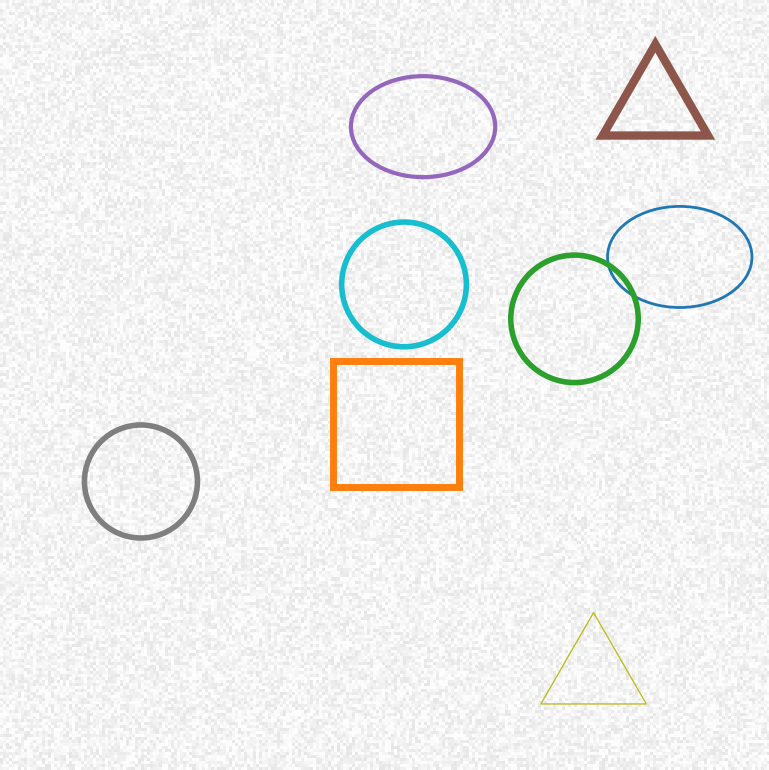[{"shape": "oval", "thickness": 1, "radius": 0.47, "center": [0.883, 0.666]}, {"shape": "square", "thickness": 2.5, "radius": 0.41, "center": [0.515, 0.449]}, {"shape": "circle", "thickness": 2, "radius": 0.41, "center": [0.746, 0.586]}, {"shape": "oval", "thickness": 1.5, "radius": 0.47, "center": [0.549, 0.836]}, {"shape": "triangle", "thickness": 3, "radius": 0.4, "center": [0.851, 0.863]}, {"shape": "circle", "thickness": 2, "radius": 0.37, "center": [0.183, 0.375]}, {"shape": "triangle", "thickness": 0.5, "radius": 0.4, "center": [0.771, 0.125]}, {"shape": "circle", "thickness": 2, "radius": 0.4, "center": [0.525, 0.631]}]